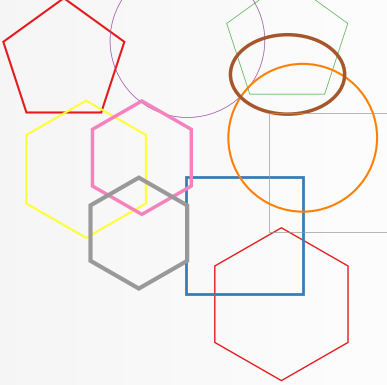[{"shape": "pentagon", "thickness": 1.5, "radius": 0.82, "center": [0.165, 0.841]}, {"shape": "hexagon", "thickness": 1, "radius": 0.99, "center": [0.726, 0.21]}, {"shape": "square", "thickness": 2, "radius": 0.76, "center": [0.631, 0.389]}, {"shape": "pentagon", "thickness": 0.5, "radius": 0.82, "center": [0.741, 0.888]}, {"shape": "circle", "thickness": 0.5, "radius": 1.0, "center": [0.484, 0.894]}, {"shape": "circle", "thickness": 1.5, "radius": 0.96, "center": [0.781, 0.642]}, {"shape": "hexagon", "thickness": 1.5, "radius": 0.89, "center": [0.222, 0.56]}, {"shape": "oval", "thickness": 2.5, "radius": 0.74, "center": [0.742, 0.807]}, {"shape": "hexagon", "thickness": 2.5, "radius": 0.74, "center": [0.366, 0.59]}, {"shape": "hexagon", "thickness": 3, "radius": 0.72, "center": [0.358, 0.395]}, {"shape": "square", "thickness": 0.5, "radius": 0.77, "center": [0.848, 0.553]}]